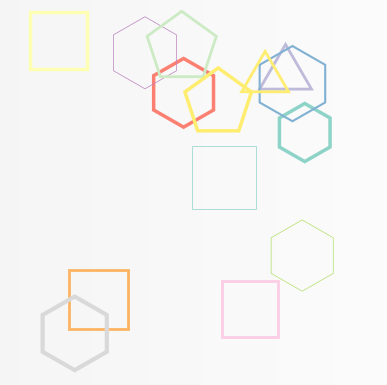[{"shape": "hexagon", "thickness": 2.5, "radius": 0.38, "center": [0.786, 0.656]}, {"shape": "square", "thickness": 0.5, "radius": 0.41, "center": [0.577, 0.539]}, {"shape": "square", "thickness": 2.5, "radius": 0.37, "center": [0.151, 0.896]}, {"shape": "triangle", "thickness": 2, "radius": 0.39, "center": [0.737, 0.807]}, {"shape": "hexagon", "thickness": 2.5, "radius": 0.45, "center": [0.474, 0.759]}, {"shape": "hexagon", "thickness": 1.5, "radius": 0.49, "center": [0.755, 0.783]}, {"shape": "square", "thickness": 2, "radius": 0.38, "center": [0.254, 0.222]}, {"shape": "hexagon", "thickness": 0.5, "radius": 0.46, "center": [0.78, 0.336]}, {"shape": "square", "thickness": 2, "radius": 0.36, "center": [0.645, 0.198]}, {"shape": "hexagon", "thickness": 3, "radius": 0.48, "center": [0.193, 0.134]}, {"shape": "hexagon", "thickness": 0.5, "radius": 0.47, "center": [0.374, 0.863]}, {"shape": "pentagon", "thickness": 2, "radius": 0.47, "center": [0.469, 0.877]}, {"shape": "pentagon", "thickness": 2.5, "radius": 0.45, "center": [0.563, 0.733]}, {"shape": "triangle", "thickness": 2, "radius": 0.35, "center": [0.684, 0.797]}]